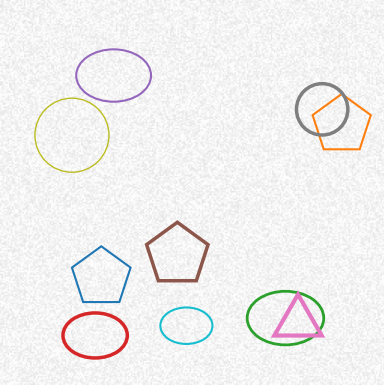[{"shape": "pentagon", "thickness": 1.5, "radius": 0.4, "center": [0.263, 0.28]}, {"shape": "pentagon", "thickness": 1.5, "radius": 0.4, "center": [0.888, 0.677]}, {"shape": "oval", "thickness": 2, "radius": 0.5, "center": [0.741, 0.174]}, {"shape": "oval", "thickness": 2.5, "radius": 0.42, "center": [0.247, 0.129]}, {"shape": "oval", "thickness": 1.5, "radius": 0.49, "center": [0.295, 0.804]}, {"shape": "pentagon", "thickness": 2.5, "radius": 0.42, "center": [0.461, 0.339]}, {"shape": "triangle", "thickness": 3, "radius": 0.36, "center": [0.774, 0.164]}, {"shape": "circle", "thickness": 2.5, "radius": 0.33, "center": [0.837, 0.716]}, {"shape": "circle", "thickness": 1, "radius": 0.48, "center": [0.187, 0.649]}, {"shape": "oval", "thickness": 1.5, "radius": 0.34, "center": [0.484, 0.154]}]